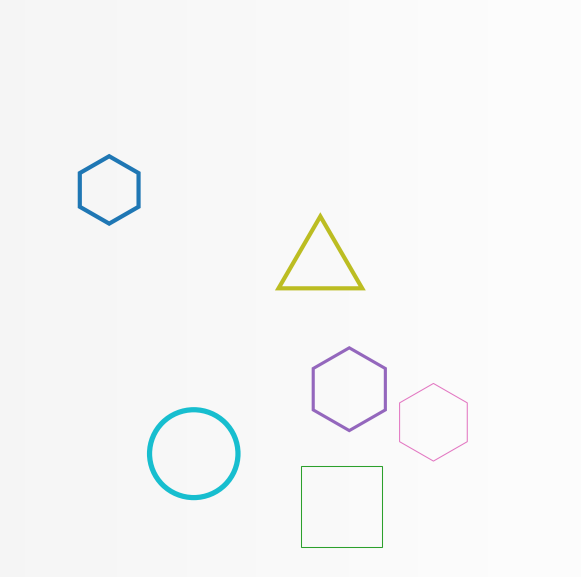[{"shape": "hexagon", "thickness": 2, "radius": 0.29, "center": [0.188, 0.67]}, {"shape": "square", "thickness": 0.5, "radius": 0.35, "center": [0.588, 0.122]}, {"shape": "hexagon", "thickness": 1.5, "radius": 0.36, "center": [0.601, 0.325]}, {"shape": "hexagon", "thickness": 0.5, "radius": 0.34, "center": [0.746, 0.268]}, {"shape": "triangle", "thickness": 2, "radius": 0.42, "center": [0.551, 0.541]}, {"shape": "circle", "thickness": 2.5, "radius": 0.38, "center": [0.333, 0.214]}]